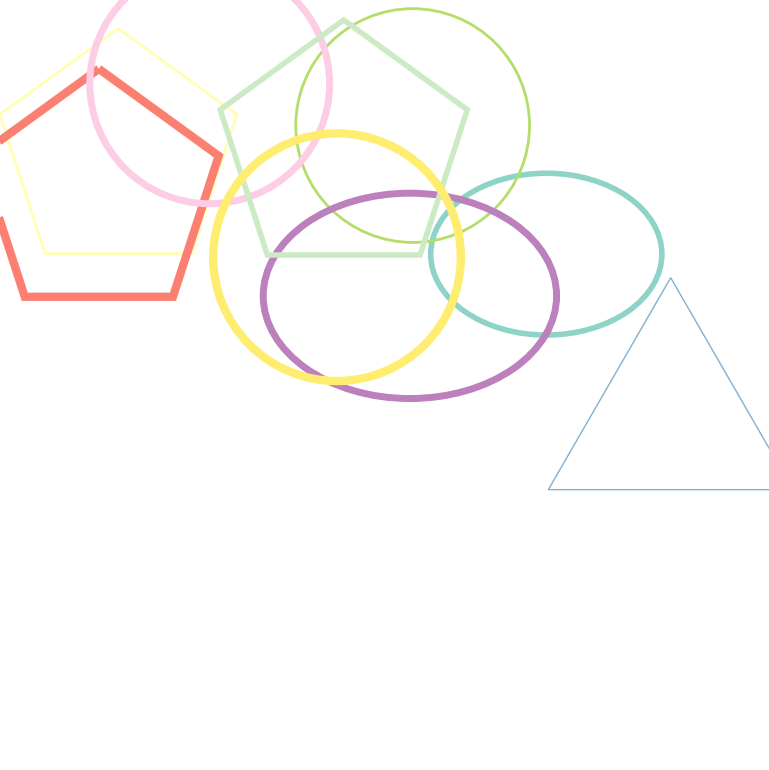[{"shape": "oval", "thickness": 2, "radius": 0.75, "center": [0.709, 0.67]}, {"shape": "pentagon", "thickness": 1, "radius": 0.81, "center": [0.154, 0.801]}, {"shape": "pentagon", "thickness": 3, "radius": 0.82, "center": [0.128, 0.747]}, {"shape": "triangle", "thickness": 0.5, "radius": 0.92, "center": [0.871, 0.456]}, {"shape": "circle", "thickness": 1, "radius": 0.76, "center": [0.536, 0.837]}, {"shape": "circle", "thickness": 2.5, "radius": 0.78, "center": [0.272, 0.891]}, {"shape": "oval", "thickness": 2.5, "radius": 0.95, "center": [0.532, 0.616]}, {"shape": "pentagon", "thickness": 2, "radius": 0.84, "center": [0.446, 0.805]}, {"shape": "circle", "thickness": 3, "radius": 0.8, "center": [0.438, 0.666]}]